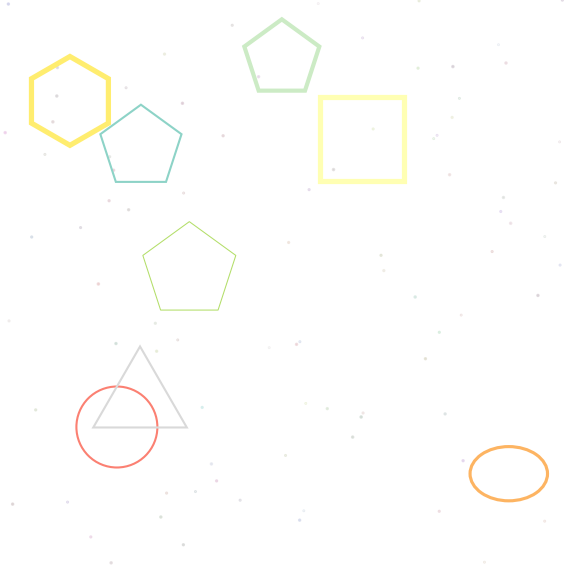[{"shape": "pentagon", "thickness": 1, "radius": 0.37, "center": [0.244, 0.744]}, {"shape": "square", "thickness": 2.5, "radius": 0.36, "center": [0.627, 0.759]}, {"shape": "circle", "thickness": 1, "radius": 0.35, "center": [0.202, 0.26]}, {"shape": "oval", "thickness": 1.5, "radius": 0.34, "center": [0.881, 0.179]}, {"shape": "pentagon", "thickness": 0.5, "radius": 0.42, "center": [0.328, 0.531]}, {"shape": "triangle", "thickness": 1, "radius": 0.47, "center": [0.242, 0.306]}, {"shape": "pentagon", "thickness": 2, "radius": 0.34, "center": [0.488, 0.897]}, {"shape": "hexagon", "thickness": 2.5, "radius": 0.38, "center": [0.121, 0.824]}]